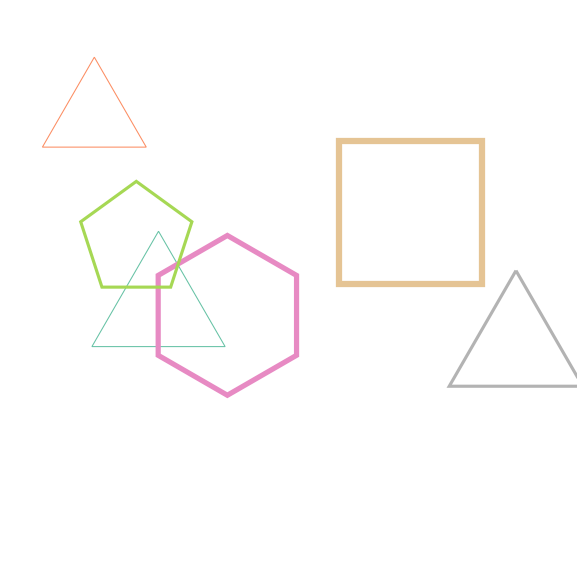[{"shape": "triangle", "thickness": 0.5, "radius": 0.67, "center": [0.274, 0.466]}, {"shape": "triangle", "thickness": 0.5, "radius": 0.52, "center": [0.163, 0.796]}, {"shape": "hexagon", "thickness": 2.5, "radius": 0.69, "center": [0.394, 0.453]}, {"shape": "pentagon", "thickness": 1.5, "radius": 0.51, "center": [0.236, 0.584]}, {"shape": "square", "thickness": 3, "radius": 0.62, "center": [0.711, 0.632]}, {"shape": "triangle", "thickness": 1.5, "radius": 0.67, "center": [0.893, 0.397]}]